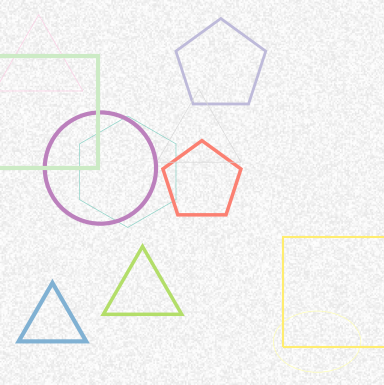[{"shape": "hexagon", "thickness": 0.5, "radius": 0.72, "center": [0.332, 0.554]}, {"shape": "oval", "thickness": 0.5, "radius": 0.57, "center": [0.824, 0.113]}, {"shape": "pentagon", "thickness": 2, "radius": 0.61, "center": [0.574, 0.829]}, {"shape": "pentagon", "thickness": 2.5, "radius": 0.53, "center": [0.524, 0.528]}, {"shape": "triangle", "thickness": 3, "radius": 0.51, "center": [0.136, 0.164]}, {"shape": "triangle", "thickness": 2.5, "radius": 0.59, "center": [0.37, 0.242]}, {"shape": "triangle", "thickness": 0.5, "radius": 0.66, "center": [0.101, 0.83]}, {"shape": "triangle", "thickness": 0.5, "radius": 0.63, "center": [0.517, 0.642]}, {"shape": "circle", "thickness": 3, "radius": 0.72, "center": [0.261, 0.563]}, {"shape": "square", "thickness": 3, "radius": 0.73, "center": [0.109, 0.709]}, {"shape": "square", "thickness": 1.5, "radius": 0.72, "center": [0.879, 0.241]}]